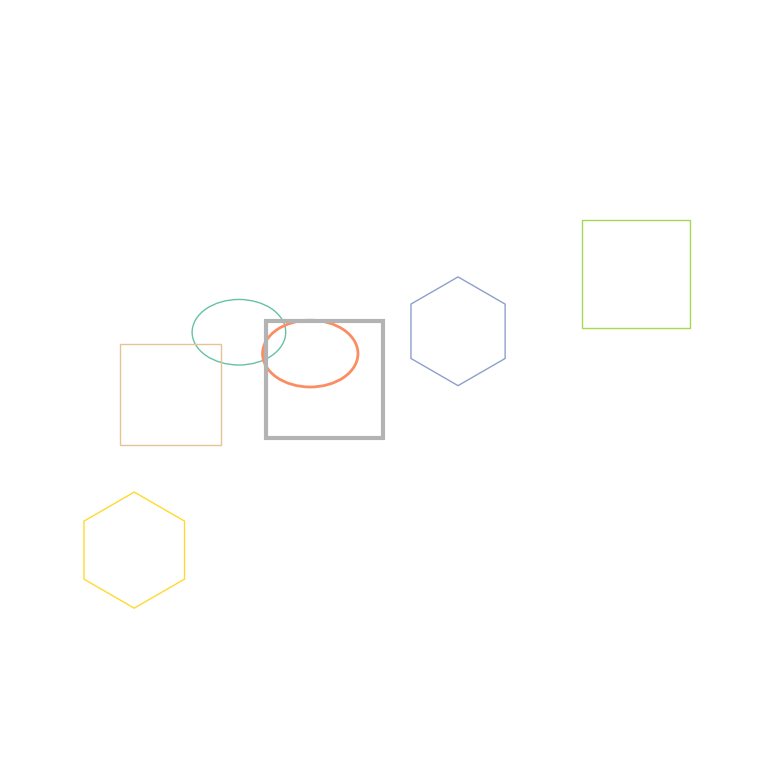[{"shape": "oval", "thickness": 0.5, "radius": 0.3, "center": [0.31, 0.569]}, {"shape": "oval", "thickness": 1, "radius": 0.31, "center": [0.403, 0.541]}, {"shape": "hexagon", "thickness": 0.5, "radius": 0.35, "center": [0.595, 0.57]}, {"shape": "square", "thickness": 0.5, "radius": 0.35, "center": [0.826, 0.644]}, {"shape": "hexagon", "thickness": 0.5, "radius": 0.38, "center": [0.174, 0.286]}, {"shape": "square", "thickness": 0.5, "radius": 0.33, "center": [0.222, 0.487]}, {"shape": "square", "thickness": 1.5, "radius": 0.38, "center": [0.422, 0.507]}]